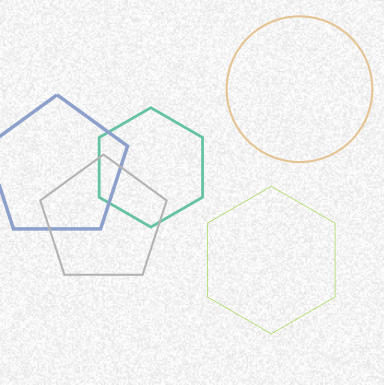[{"shape": "hexagon", "thickness": 2, "radius": 0.78, "center": [0.392, 0.565]}, {"shape": "pentagon", "thickness": 2.5, "radius": 0.96, "center": [0.148, 0.561]}, {"shape": "hexagon", "thickness": 0.5, "radius": 0.96, "center": [0.704, 0.325]}, {"shape": "circle", "thickness": 1.5, "radius": 0.95, "center": [0.778, 0.768]}, {"shape": "pentagon", "thickness": 1.5, "radius": 0.86, "center": [0.269, 0.426]}]